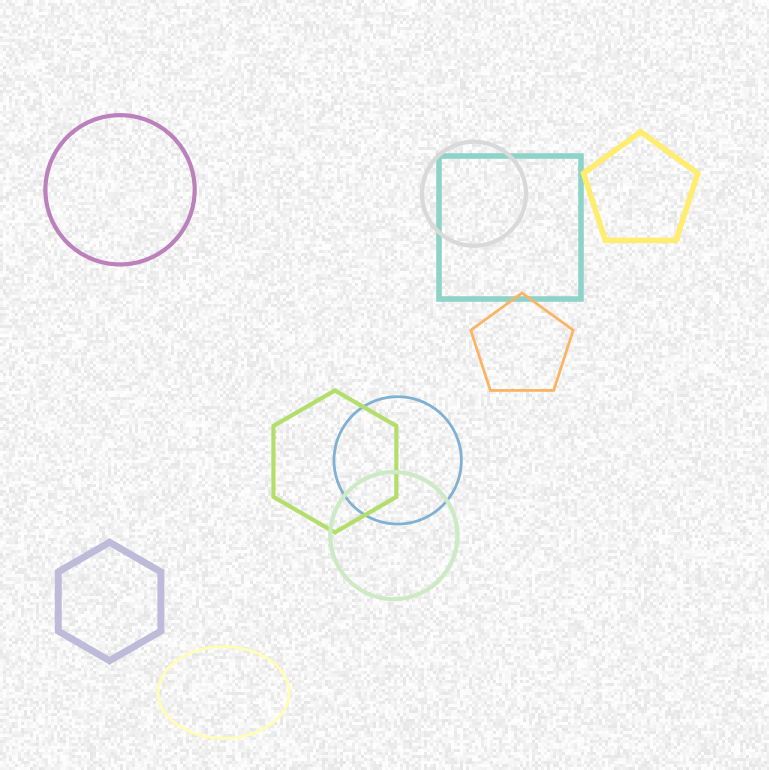[{"shape": "square", "thickness": 2, "radius": 0.46, "center": [0.662, 0.705]}, {"shape": "oval", "thickness": 1, "radius": 0.42, "center": [0.29, 0.101]}, {"shape": "hexagon", "thickness": 2.5, "radius": 0.38, "center": [0.142, 0.219]}, {"shape": "circle", "thickness": 1, "radius": 0.41, "center": [0.516, 0.402]}, {"shape": "pentagon", "thickness": 1, "radius": 0.35, "center": [0.678, 0.55]}, {"shape": "hexagon", "thickness": 1.5, "radius": 0.46, "center": [0.435, 0.401]}, {"shape": "circle", "thickness": 1.5, "radius": 0.34, "center": [0.616, 0.748]}, {"shape": "circle", "thickness": 1.5, "radius": 0.48, "center": [0.156, 0.754]}, {"shape": "circle", "thickness": 1.5, "radius": 0.41, "center": [0.511, 0.304]}, {"shape": "pentagon", "thickness": 2, "radius": 0.39, "center": [0.832, 0.751]}]